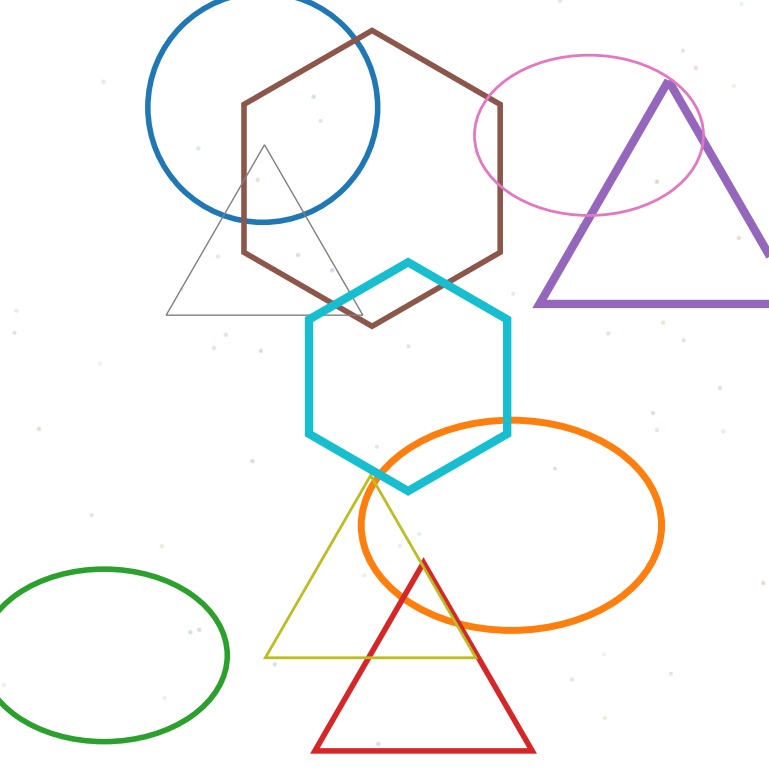[{"shape": "circle", "thickness": 2, "radius": 0.75, "center": [0.341, 0.861]}, {"shape": "oval", "thickness": 2.5, "radius": 0.98, "center": [0.664, 0.318]}, {"shape": "oval", "thickness": 2, "radius": 0.8, "center": [0.135, 0.149]}, {"shape": "triangle", "thickness": 2, "radius": 0.81, "center": [0.55, 0.106]}, {"shape": "triangle", "thickness": 3, "radius": 0.97, "center": [0.868, 0.702]}, {"shape": "hexagon", "thickness": 2, "radius": 0.96, "center": [0.483, 0.768]}, {"shape": "oval", "thickness": 1, "radius": 0.74, "center": [0.765, 0.824]}, {"shape": "triangle", "thickness": 0.5, "radius": 0.74, "center": [0.344, 0.664]}, {"shape": "triangle", "thickness": 1, "radius": 0.79, "center": [0.481, 0.225]}, {"shape": "hexagon", "thickness": 3, "radius": 0.74, "center": [0.53, 0.511]}]